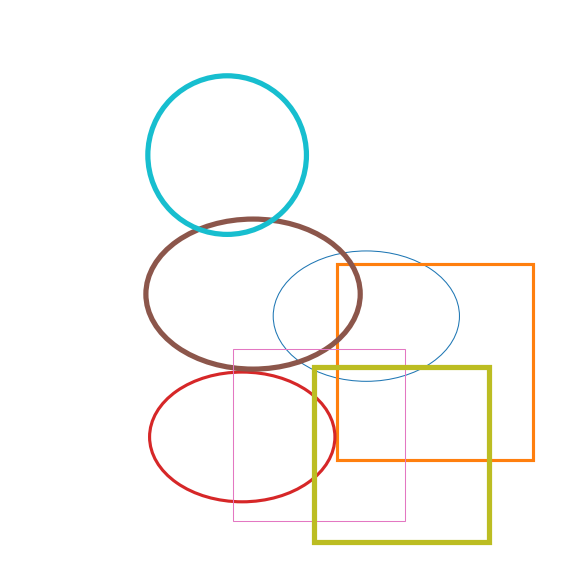[{"shape": "oval", "thickness": 0.5, "radius": 0.81, "center": [0.634, 0.452]}, {"shape": "square", "thickness": 1.5, "radius": 0.85, "center": [0.752, 0.372]}, {"shape": "oval", "thickness": 1.5, "radius": 0.8, "center": [0.419, 0.243]}, {"shape": "oval", "thickness": 2.5, "radius": 0.93, "center": [0.438, 0.49]}, {"shape": "square", "thickness": 0.5, "radius": 0.74, "center": [0.552, 0.246]}, {"shape": "square", "thickness": 2.5, "radius": 0.76, "center": [0.695, 0.212]}, {"shape": "circle", "thickness": 2.5, "radius": 0.69, "center": [0.393, 0.731]}]